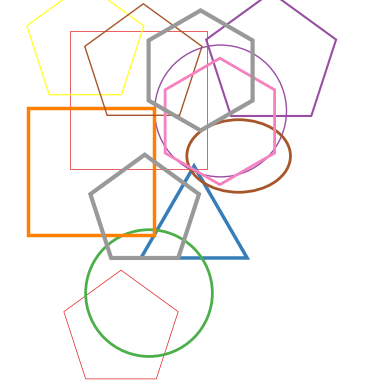[{"shape": "square", "thickness": 0.5, "radius": 0.89, "center": [0.36, 0.739]}, {"shape": "pentagon", "thickness": 0.5, "radius": 0.78, "center": [0.314, 0.142]}, {"shape": "triangle", "thickness": 2.5, "radius": 0.8, "center": [0.504, 0.41]}, {"shape": "circle", "thickness": 2, "radius": 0.82, "center": [0.387, 0.239]}, {"shape": "pentagon", "thickness": 1.5, "radius": 0.89, "center": [0.704, 0.842]}, {"shape": "circle", "thickness": 1, "radius": 0.86, "center": [0.573, 0.712]}, {"shape": "square", "thickness": 2.5, "radius": 0.82, "center": [0.237, 0.555]}, {"shape": "pentagon", "thickness": 1, "radius": 0.8, "center": [0.222, 0.883]}, {"shape": "oval", "thickness": 2, "radius": 0.67, "center": [0.62, 0.595]}, {"shape": "pentagon", "thickness": 1, "radius": 0.8, "center": [0.372, 0.83]}, {"shape": "hexagon", "thickness": 2, "radius": 0.82, "center": [0.571, 0.685]}, {"shape": "pentagon", "thickness": 3, "radius": 0.74, "center": [0.376, 0.45]}, {"shape": "hexagon", "thickness": 3, "radius": 0.78, "center": [0.521, 0.817]}]